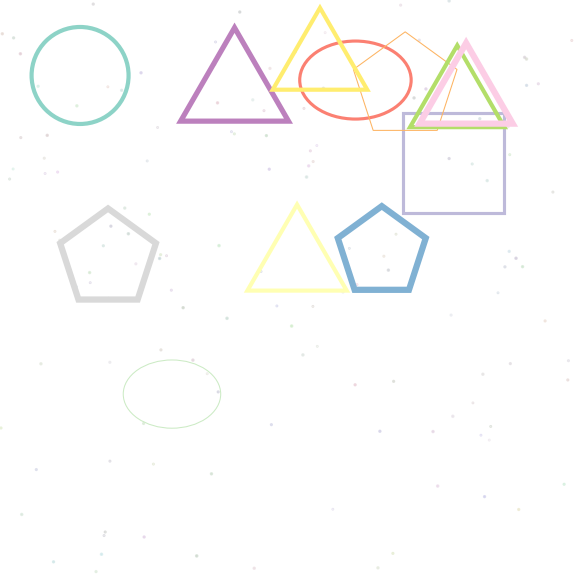[{"shape": "circle", "thickness": 2, "radius": 0.42, "center": [0.139, 0.868]}, {"shape": "triangle", "thickness": 2, "radius": 0.5, "center": [0.514, 0.546]}, {"shape": "square", "thickness": 1.5, "radius": 0.44, "center": [0.785, 0.717]}, {"shape": "oval", "thickness": 1.5, "radius": 0.48, "center": [0.615, 0.861]}, {"shape": "pentagon", "thickness": 3, "radius": 0.4, "center": [0.661, 0.562]}, {"shape": "pentagon", "thickness": 0.5, "radius": 0.47, "center": [0.702, 0.85]}, {"shape": "triangle", "thickness": 2, "radius": 0.47, "center": [0.792, 0.826]}, {"shape": "triangle", "thickness": 3, "radius": 0.47, "center": [0.807, 0.832]}, {"shape": "pentagon", "thickness": 3, "radius": 0.44, "center": [0.187, 0.551]}, {"shape": "triangle", "thickness": 2.5, "radius": 0.54, "center": [0.406, 0.843]}, {"shape": "oval", "thickness": 0.5, "radius": 0.42, "center": [0.298, 0.317]}, {"shape": "triangle", "thickness": 2, "radius": 0.47, "center": [0.554, 0.891]}]